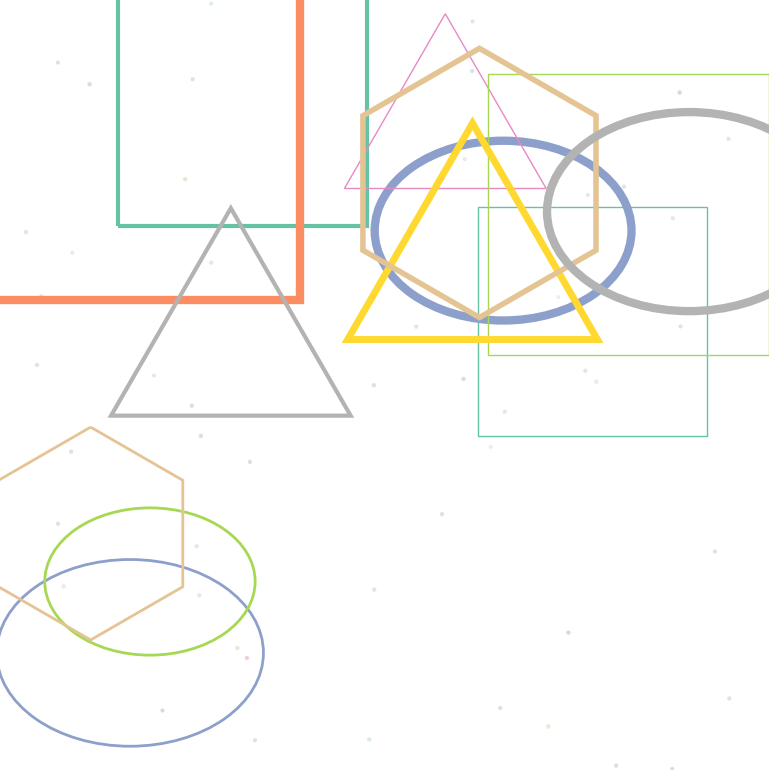[{"shape": "square", "thickness": 1.5, "radius": 0.81, "center": [0.315, 0.868]}, {"shape": "square", "thickness": 0.5, "radius": 0.74, "center": [0.77, 0.583]}, {"shape": "square", "thickness": 3, "radius": 0.98, "center": [0.194, 0.807]}, {"shape": "oval", "thickness": 1, "radius": 0.87, "center": [0.169, 0.152]}, {"shape": "oval", "thickness": 3, "radius": 0.83, "center": [0.653, 0.701]}, {"shape": "triangle", "thickness": 0.5, "radius": 0.76, "center": [0.578, 0.831]}, {"shape": "oval", "thickness": 1, "radius": 0.68, "center": [0.195, 0.245]}, {"shape": "square", "thickness": 0.5, "radius": 0.91, "center": [0.816, 0.721]}, {"shape": "triangle", "thickness": 2.5, "radius": 0.94, "center": [0.614, 0.653]}, {"shape": "hexagon", "thickness": 2, "radius": 0.87, "center": [0.623, 0.762]}, {"shape": "hexagon", "thickness": 1, "radius": 0.69, "center": [0.118, 0.307]}, {"shape": "oval", "thickness": 3, "radius": 0.92, "center": [0.895, 0.725]}, {"shape": "triangle", "thickness": 1.5, "radius": 0.9, "center": [0.3, 0.55]}]